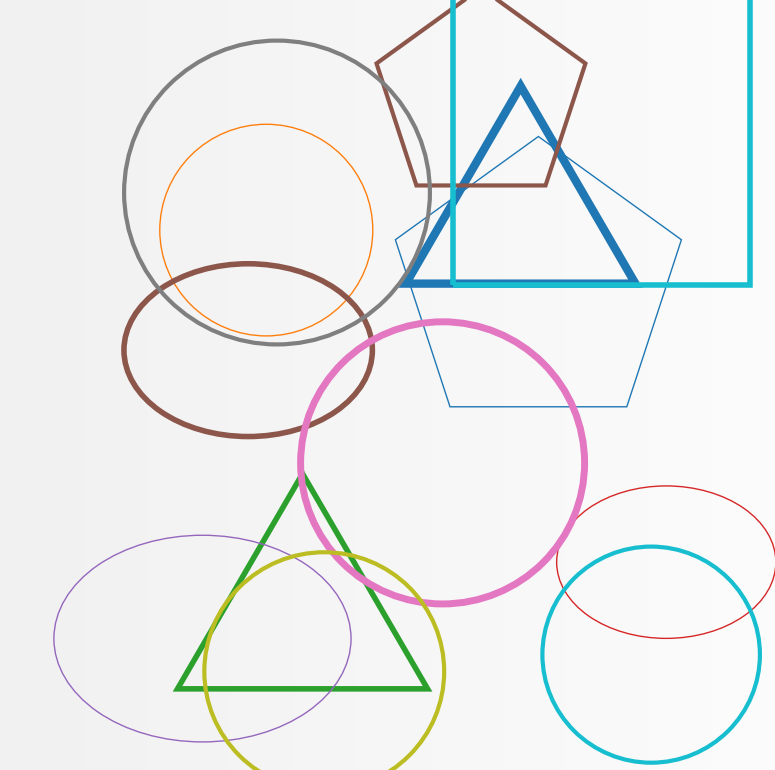[{"shape": "pentagon", "thickness": 0.5, "radius": 0.97, "center": [0.695, 0.629]}, {"shape": "triangle", "thickness": 3, "radius": 0.85, "center": [0.672, 0.717]}, {"shape": "circle", "thickness": 0.5, "radius": 0.69, "center": [0.344, 0.701]}, {"shape": "triangle", "thickness": 2, "radius": 0.93, "center": [0.39, 0.199]}, {"shape": "oval", "thickness": 0.5, "radius": 0.71, "center": [0.86, 0.27]}, {"shape": "oval", "thickness": 0.5, "radius": 0.96, "center": [0.261, 0.171]}, {"shape": "pentagon", "thickness": 1.5, "radius": 0.71, "center": [0.621, 0.874]}, {"shape": "oval", "thickness": 2, "radius": 0.8, "center": [0.32, 0.545]}, {"shape": "circle", "thickness": 2.5, "radius": 0.92, "center": [0.571, 0.399]}, {"shape": "circle", "thickness": 1.5, "radius": 0.99, "center": [0.357, 0.75]}, {"shape": "circle", "thickness": 1.5, "radius": 0.77, "center": [0.418, 0.128]}, {"shape": "square", "thickness": 2, "radius": 0.96, "center": [0.776, 0.821]}, {"shape": "circle", "thickness": 1.5, "radius": 0.7, "center": [0.84, 0.15]}]